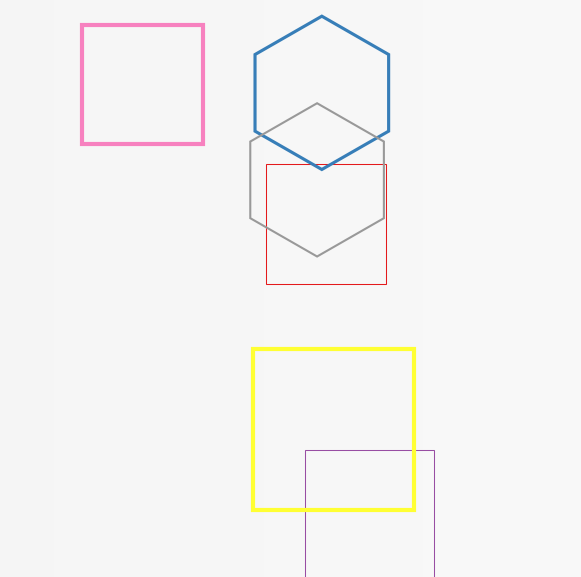[{"shape": "square", "thickness": 0.5, "radius": 0.52, "center": [0.561, 0.611]}, {"shape": "hexagon", "thickness": 1.5, "radius": 0.66, "center": [0.554, 0.838]}, {"shape": "square", "thickness": 0.5, "radius": 0.56, "center": [0.636, 0.109]}, {"shape": "square", "thickness": 2, "radius": 0.69, "center": [0.574, 0.256]}, {"shape": "square", "thickness": 2, "radius": 0.52, "center": [0.245, 0.853]}, {"shape": "hexagon", "thickness": 1, "radius": 0.66, "center": [0.546, 0.688]}]